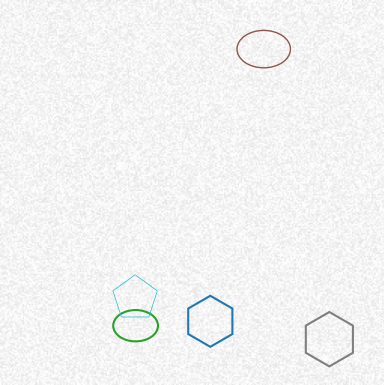[{"shape": "hexagon", "thickness": 1.5, "radius": 0.33, "center": [0.546, 0.165]}, {"shape": "oval", "thickness": 1.5, "radius": 0.29, "center": [0.352, 0.154]}, {"shape": "oval", "thickness": 1, "radius": 0.35, "center": [0.685, 0.872]}, {"shape": "hexagon", "thickness": 1.5, "radius": 0.35, "center": [0.855, 0.119]}, {"shape": "pentagon", "thickness": 0.5, "radius": 0.3, "center": [0.351, 0.226]}]